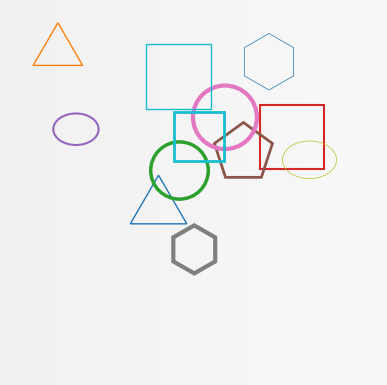[{"shape": "triangle", "thickness": 1, "radius": 0.42, "center": [0.409, 0.461]}, {"shape": "hexagon", "thickness": 0.5, "radius": 0.37, "center": [0.694, 0.84]}, {"shape": "triangle", "thickness": 1, "radius": 0.37, "center": [0.149, 0.867]}, {"shape": "circle", "thickness": 2.5, "radius": 0.37, "center": [0.463, 0.557]}, {"shape": "square", "thickness": 1.5, "radius": 0.42, "center": [0.754, 0.645]}, {"shape": "oval", "thickness": 1.5, "radius": 0.29, "center": [0.196, 0.664]}, {"shape": "pentagon", "thickness": 2, "radius": 0.39, "center": [0.628, 0.603]}, {"shape": "circle", "thickness": 3, "radius": 0.41, "center": [0.581, 0.695]}, {"shape": "hexagon", "thickness": 3, "radius": 0.31, "center": [0.501, 0.352]}, {"shape": "oval", "thickness": 0.5, "radius": 0.35, "center": [0.799, 0.585]}, {"shape": "square", "thickness": 1, "radius": 0.42, "center": [0.46, 0.801]}, {"shape": "square", "thickness": 2, "radius": 0.32, "center": [0.513, 0.645]}]